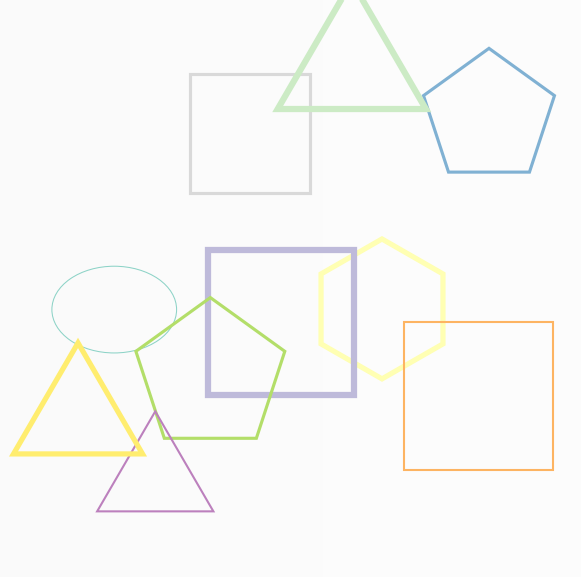[{"shape": "oval", "thickness": 0.5, "radius": 0.54, "center": [0.197, 0.463]}, {"shape": "hexagon", "thickness": 2.5, "radius": 0.61, "center": [0.657, 0.464]}, {"shape": "square", "thickness": 3, "radius": 0.63, "center": [0.484, 0.44]}, {"shape": "pentagon", "thickness": 1.5, "radius": 0.59, "center": [0.841, 0.797]}, {"shape": "square", "thickness": 1, "radius": 0.64, "center": [0.823, 0.314]}, {"shape": "pentagon", "thickness": 1.5, "radius": 0.67, "center": [0.362, 0.349]}, {"shape": "square", "thickness": 1.5, "radius": 0.52, "center": [0.431, 0.768]}, {"shape": "triangle", "thickness": 1, "radius": 0.58, "center": [0.267, 0.171]}, {"shape": "triangle", "thickness": 3, "radius": 0.74, "center": [0.605, 0.884]}, {"shape": "triangle", "thickness": 2.5, "radius": 0.64, "center": [0.134, 0.277]}]